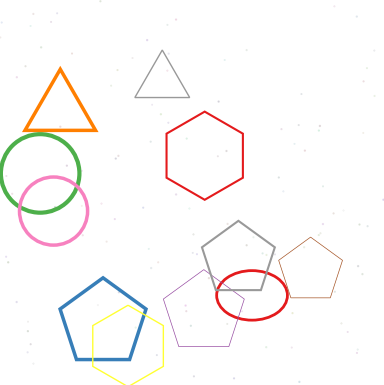[{"shape": "oval", "thickness": 2, "radius": 0.46, "center": [0.655, 0.233]}, {"shape": "hexagon", "thickness": 1.5, "radius": 0.57, "center": [0.532, 0.596]}, {"shape": "pentagon", "thickness": 2.5, "radius": 0.59, "center": [0.268, 0.161]}, {"shape": "circle", "thickness": 3, "radius": 0.51, "center": [0.104, 0.55]}, {"shape": "pentagon", "thickness": 0.5, "radius": 0.55, "center": [0.529, 0.189]}, {"shape": "triangle", "thickness": 2.5, "radius": 0.53, "center": [0.157, 0.714]}, {"shape": "hexagon", "thickness": 1, "radius": 0.53, "center": [0.333, 0.101]}, {"shape": "pentagon", "thickness": 0.5, "radius": 0.44, "center": [0.807, 0.297]}, {"shape": "circle", "thickness": 2.5, "radius": 0.44, "center": [0.139, 0.452]}, {"shape": "triangle", "thickness": 1, "radius": 0.41, "center": [0.421, 0.788]}, {"shape": "pentagon", "thickness": 1.5, "radius": 0.5, "center": [0.619, 0.327]}]